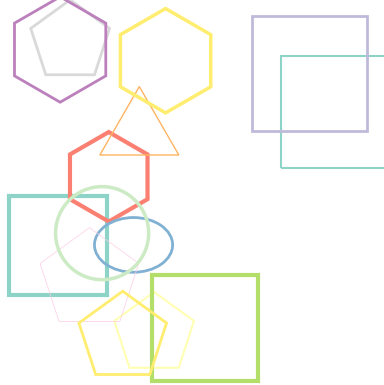[{"shape": "square", "thickness": 3, "radius": 0.64, "center": [0.151, 0.363]}, {"shape": "square", "thickness": 1.5, "radius": 0.73, "center": [0.877, 0.709]}, {"shape": "pentagon", "thickness": 1.5, "radius": 0.54, "center": [0.4, 0.133]}, {"shape": "square", "thickness": 2, "radius": 0.74, "center": [0.803, 0.809]}, {"shape": "hexagon", "thickness": 3, "radius": 0.58, "center": [0.282, 0.541]}, {"shape": "oval", "thickness": 2, "radius": 0.51, "center": [0.347, 0.364]}, {"shape": "triangle", "thickness": 1, "radius": 0.59, "center": [0.362, 0.657]}, {"shape": "square", "thickness": 3, "radius": 0.69, "center": [0.532, 0.149]}, {"shape": "pentagon", "thickness": 0.5, "radius": 0.67, "center": [0.232, 0.274]}, {"shape": "pentagon", "thickness": 2, "radius": 0.54, "center": [0.182, 0.893]}, {"shape": "hexagon", "thickness": 2, "radius": 0.68, "center": [0.156, 0.871]}, {"shape": "circle", "thickness": 2.5, "radius": 0.6, "center": [0.265, 0.394]}, {"shape": "pentagon", "thickness": 2, "radius": 0.6, "center": [0.319, 0.124]}, {"shape": "hexagon", "thickness": 2.5, "radius": 0.68, "center": [0.43, 0.842]}]